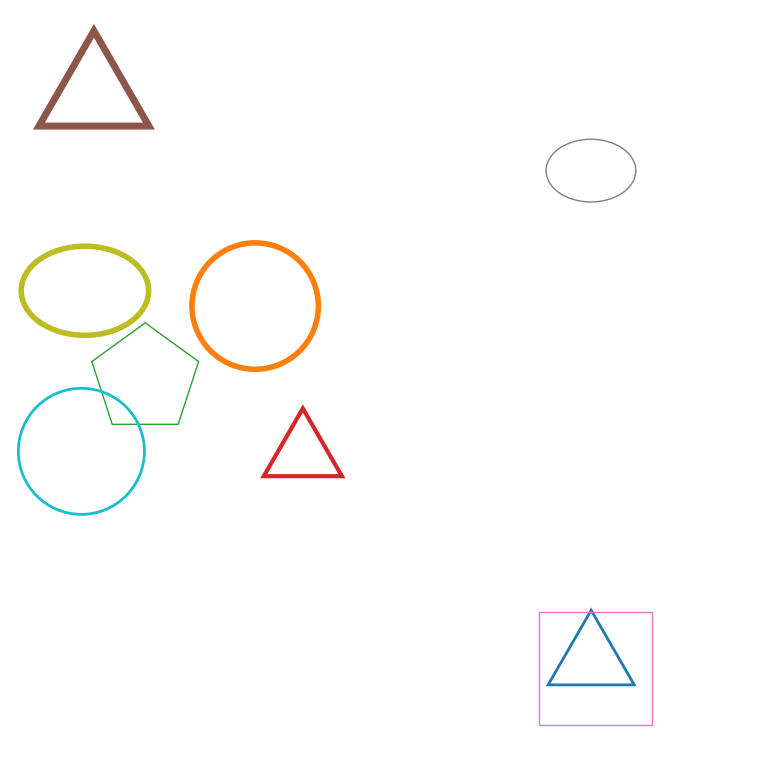[{"shape": "triangle", "thickness": 1, "radius": 0.32, "center": [0.768, 0.143]}, {"shape": "circle", "thickness": 2, "radius": 0.41, "center": [0.331, 0.603]}, {"shape": "pentagon", "thickness": 0.5, "radius": 0.36, "center": [0.189, 0.508]}, {"shape": "triangle", "thickness": 1.5, "radius": 0.29, "center": [0.393, 0.411]}, {"shape": "triangle", "thickness": 2.5, "radius": 0.41, "center": [0.122, 0.877]}, {"shape": "square", "thickness": 0.5, "radius": 0.37, "center": [0.773, 0.132]}, {"shape": "oval", "thickness": 0.5, "radius": 0.29, "center": [0.767, 0.778]}, {"shape": "oval", "thickness": 2, "radius": 0.41, "center": [0.11, 0.622]}, {"shape": "circle", "thickness": 1, "radius": 0.41, "center": [0.106, 0.414]}]